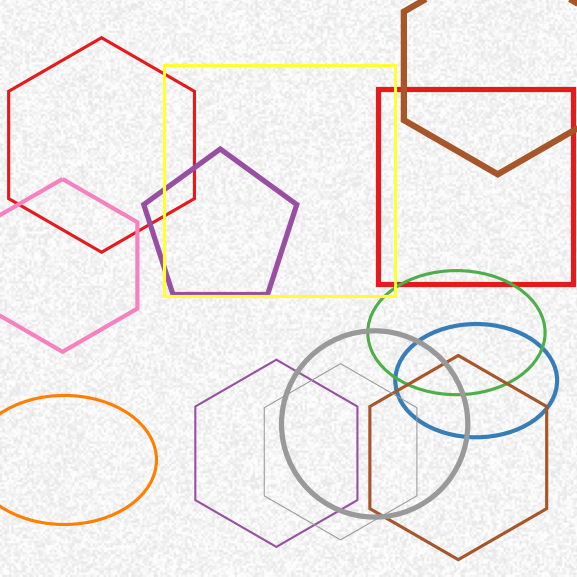[{"shape": "square", "thickness": 2.5, "radius": 0.84, "center": [0.824, 0.677]}, {"shape": "hexagon", "thickness": 1.5, "radius": 0.93, "center": [0.176, 0.748]}, {"shape": "oval", "thickness": 2, "radius": 0.7, "center": [0.825, 0.34]}, {"shape": "oval", "thickness": 1.5, "radius": 0.77, "center": [0.79, 0.423]}, {"shape": "hexagon", "thickness": 1, "radius": 0.81, "center": [0.479, 0.214]}, {"shape": "pentagon", "thickness": 2.5, "radius": 0.7, "center": [0.381, 0.602]}, {"shape": "oval", "thickness": 1.5, "radius": 0.8, "center": [0.111, 0.203]}, {"shape": "square", "thickness": 1.5, "radius": 1.0, "center": [0.484, 0.686]}, {"shape": "hexagon", "thickness": 3, "radius": 0.94, "center": [0.862, 0.885]}, {"shape": "hexagon", "thickness": 1.5, "radius": 0.88, "center": [0.794, 0.207]}, {"shape": "hexagon", "thickness": 2, "radius": 0.75, "center": [0.108, 0.54]}, {"shape": "circle", "thickness": 2.5, "radius": 0.81, "center": [0.649, 0.265]}, {"shape": "hexagon", "thickness": 0.5, "radius": 0.76, "center": [0.59, 0.217]}]